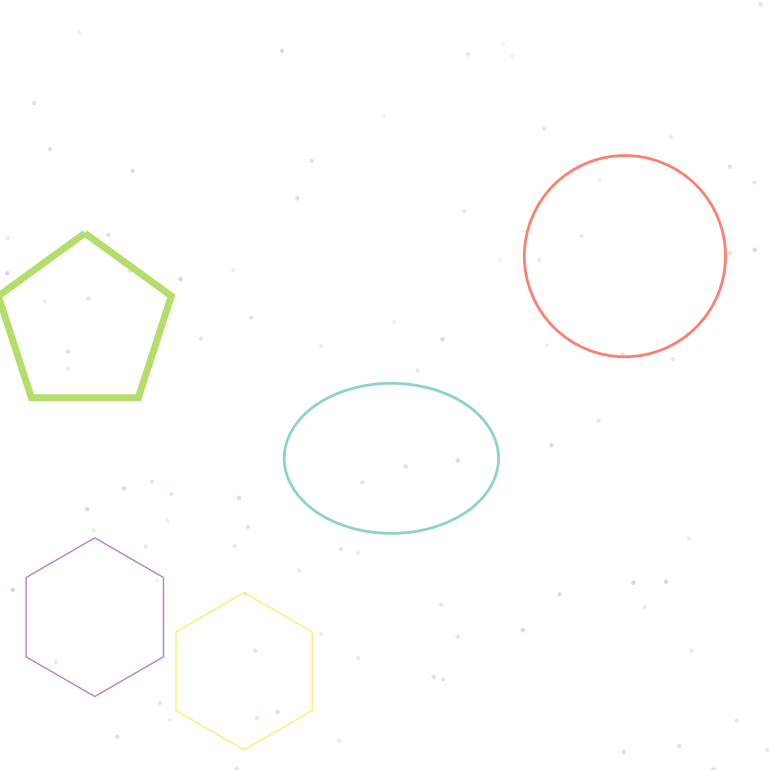[{"shape": "oval", "thickness": 1, "radius": 0.7, "center": [0.508, 0.405]}, {"shape": "circle", "thickness": 1, "radius": 0.65, "center": [0.812, 0.667]}, {"shape": "pentagon", "thickness": 2.5, "radius": 0.59, "center": [0.11, 0.579]}, {"shape": "hexagon", "thickness": 0.5, "radius": 0.52, "center": [0.123, 0.198]}, {"shape": "hexagon", "thickness": 0.5, "radius": 0.51, "center": [0.317, 0.128]}]